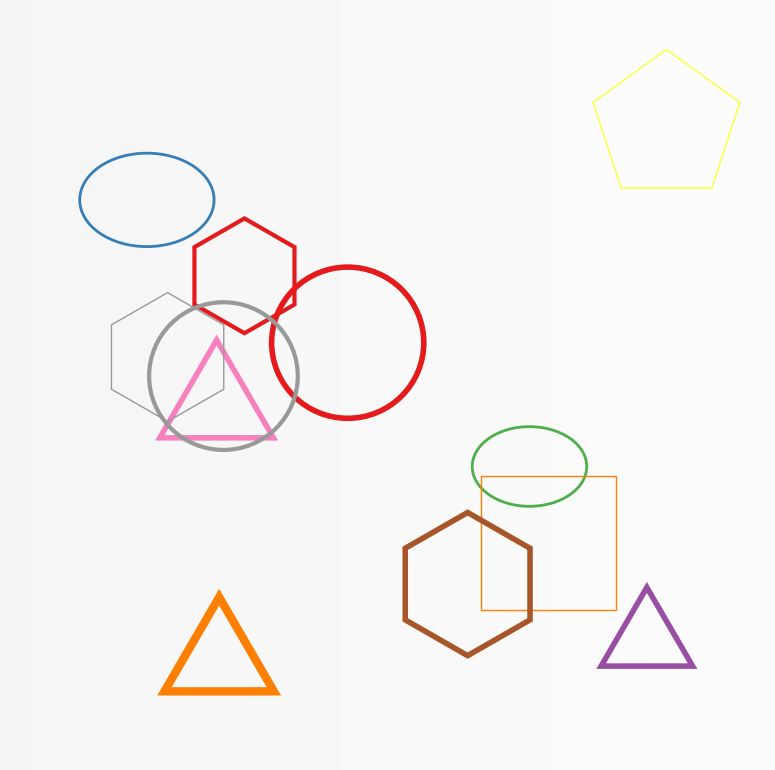[{"shape": "circle", "thickness": 2, "radius": 0.49, "center": [0.449, 0.555]}, {"shape": "hexagon", "thickness": 1.5, "radius": 0.37, "center": [0.315, 0.642]}, {"shape": "oval", "thickness": 1, "radius": 0.43, "center": [0.19, 0.74]}, {"shape": "oval", "thickness": 1, "radius": 0.37, "center": [0.683, 0.394]}, {"shape": "triangle", "thickness": 2, "radius": 0.34, "center": [0.835, 0.169]}, {"shape": "square", "thickness": 0.5, "radius": 0.44, "center": [0.708, 0.295]}, {"shape": "triangle", "thickness": 3, "radius": 0.41, "center": [0.283, 0.143]}, {"shape": "pentagon", "thickness": 0.5, "radius": 0.5, "center": [0.86, 0.836]}, {"shape": "hexagon", "thickness": 2, "radius": 0.46, "center": [0.603, 0.241]}, {"shape": "triangle", "thickness": 2, "radius": 0.42, "center": [0.28, 0.474]}, {"shape": "hexagon", "thickness": 0.5, "radius": 0.42, "center": [0.216, 0.536]}, {"shape": "circle", "thickness": 1.5, "radius": 0.48, "center": [0.288, 0.512]}]